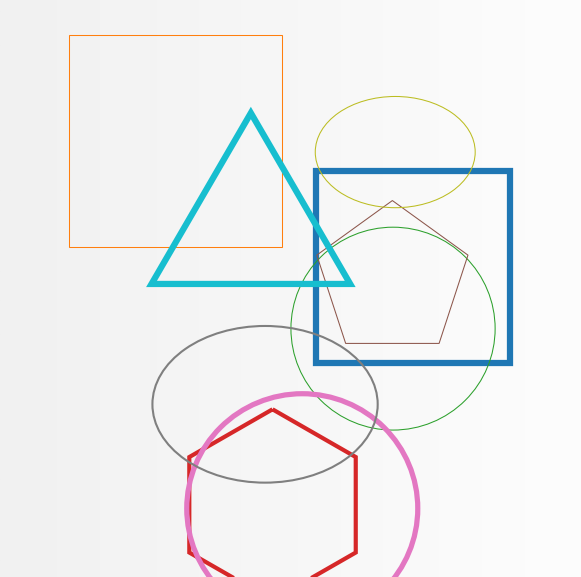[{"shape": "square", "thickness": 3, "radius": 0.83, "center": [0.711, 0.536]}, {"shape": "square", "thickness": 0.5, "radius": 0.92, "center": [0.302, 0.755]}, {"shape": "circle", "thickness": 0.5, "radius": 0.88, "center": [0.676, 0.43]}, {"shape": "hexagon", "thickness": 2, "radius": 0.83, "center": [0.469, 0.125]}, {"shape": "pentagon", "thickness": 0.5, "radius": 0.68, "center": [0.675, 0.515]}, {"shape": "circle", "thickness": 2.5, "radius": 0.99, "center": [0.52, 0.119]}, {"shape": "oval", "thickness": 1, "radius": 0.97, "center": [0.456, 0.299]}, {"shape": "oval", "thickness": 0.5, "radius": 0.69, "center": [0.68, 0.736]}, {"shape": "triangle", "thickness": 3, "radius": 0.99, "center": [0.432, 0.606]}]